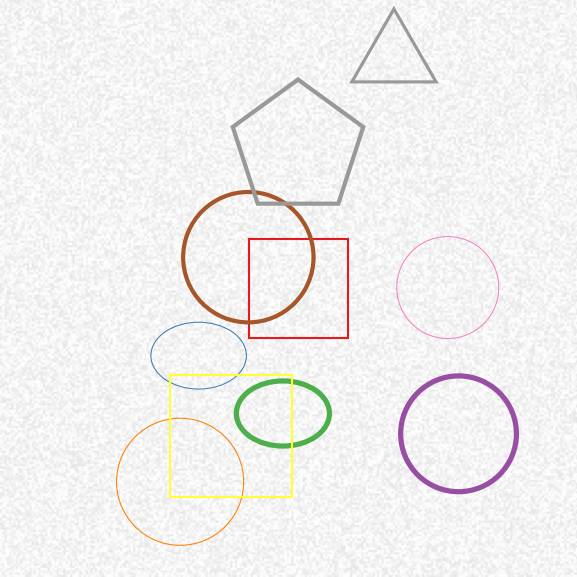[{"shape": "square", "thickness": 1, "radius": 0.43, "center": [0.517, 0.5]}, {"shape": "oval", "thickness": 0.5, "radius": 0.41, "center": [0.344, 0.383]}, {"shape": "oval", "thickness": 2.5, "radius": 0.4, "center": [0.49, 0.283]}, {"shape": "circle", "thickness": 2.5, "radius": 0.5, "center": [0.794, 0.248]}, {"shape": "circle", "thickness": 0.5, "radius": 0.55, "center": [0.312, 0.165]}, {"shape": "square", "thickness": 1, "radius": 0.53, "center": [0.4, 0.244]}, {"shape": "circle", "thickness": 2, "radius": 0.56, "center": [0.43, 0.554]}, {"shape": "circle", "thickness": 0.5, "radius": 0.44, "center": [0.775, 0.501]}, {"shape": "triangle", "thickness": 1.5, "radius": 0.42, "center": [0.682, 0.899]}, {"shape": "pentagon", "thickness": 2, "radius": 0.59, "center": [0.516, 0.743]}]